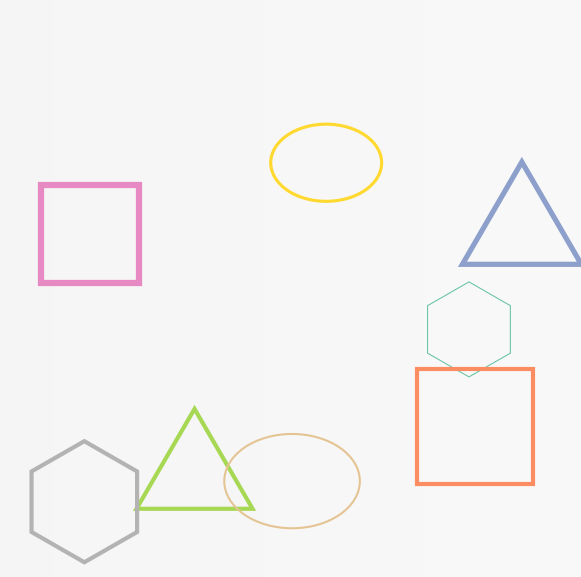[{"shape": "hexagon", "thickness": 0.5, "radius": 0.41, "center": [0.807, 0.429]}, {"shape": "square", "thickness": 2, "radius": 0.5, "center": [0.817, 0.26]}, {"shape": "triangle", "thickness": 2.5, "radius": 0.59, "center": [0.898, 0.601]}, {"shape": "square", "thickness": 3, "radius": 0.42, "center": [0.155, 0.594]}, {"shape": "triangle", "thickness": 2, "radius": 0.58, "center": [0.335, 0.176]}, {"shape": "oval", "thickness": 1.5, "radius": 0.48, "center": [0.561, 0.717]}, {"shape": "oval", "thickness": 1, "radius": 0.58, "center": [0.502, 0.166]}, {"shape": "hexagon", "thickness": 2, "radius": 0.52, "center": [0.145, 0.13]}]